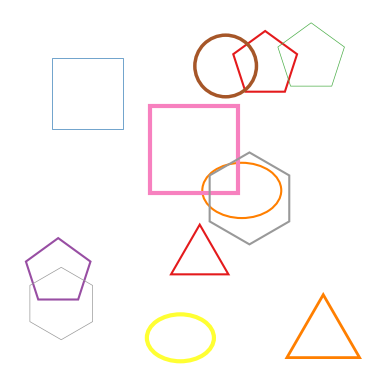[{"shape": "pentagon", "thickness": 1.5, "radius": 0.44, "center": [0.689, 0.832]}, {"shape": "triangle", "thickness": 1.5, "radius": 0.43, "center": [0.519, 0.33]}, {"shape": "square", "thickness": 0.5, "radius": 0.46, "center": [0.228, 0.757]}, {"shape": "pentagon", "thickness": 0.5, "radius": 0.45, "center": [0.808, 0.85]}, {"shape": "pentagon", "thickness": 1.5, "radius": 0.44, "center": [0.151, 0.293]}, {"shape": "triangle", "thickness": 2, "radius": 0.54, "center": [0.84, 0.126]}, {"shape": "oval", "thickness": 1.5, "radius": 0.51, "center": [0.628, 0.505]}, {"shape": "oval", "thickness": 3, "radius": 0.44, "center": [0.469, 0.123]}, {"shape": "circle", "thickness": 2.5, "radius": 0.4, "center": [0.586, 0.829]}, {"shape": "square", "thickness": 3, "radius": 0.57, "center": [0.504, 0.611]}, {"shape": "hexagon", "thickness": 1.5, "radius": 0.6, "center": [0.648, 0.485]}, {"shape": "hexagon", "thickness": 0.5, "radius": 0.47, "center": [0.159, 0.212]}]